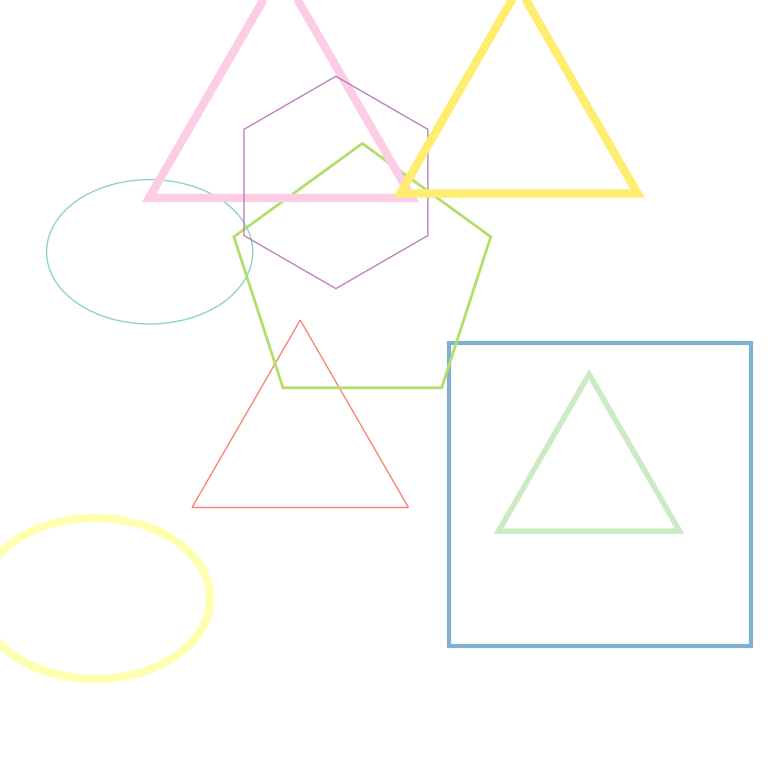[{"shape": "oval", "thickness": 0.5, "radius": 0.67, "center": [0.194, 0.673]}, {"shape": "oval", "thickness": 3, "radius": 0.75, "center": [0.124, 0.223]}, {"shape": "triangle", "thickness": 0.5, "radius": 0.81, "center": [0.39, 0.422]}, {"shape": "square", "thickness": 1.5, "radius": 0.98, "center": [0.779, 0.358]}, {"shape": "pentagon", "thickness": 1, "radius": 0.88, "center": [0.471, 0.638]}, {"shape": "triangle", "thickness": 3, "radius": 0.99, "center": [0.364, 0.841]}, {"shape": "hexagon", "thickness": 0.5, "radius": 0.69, "center": [0.436, 0.763]}, {"shape": "triangle", "thickness": 2, "radius": 0.68, "center": [0.765, 0.378]}, {"shape": "triangle", "thickness": 3, "radius": 0.89, "center": [0.674, 0.838]}]